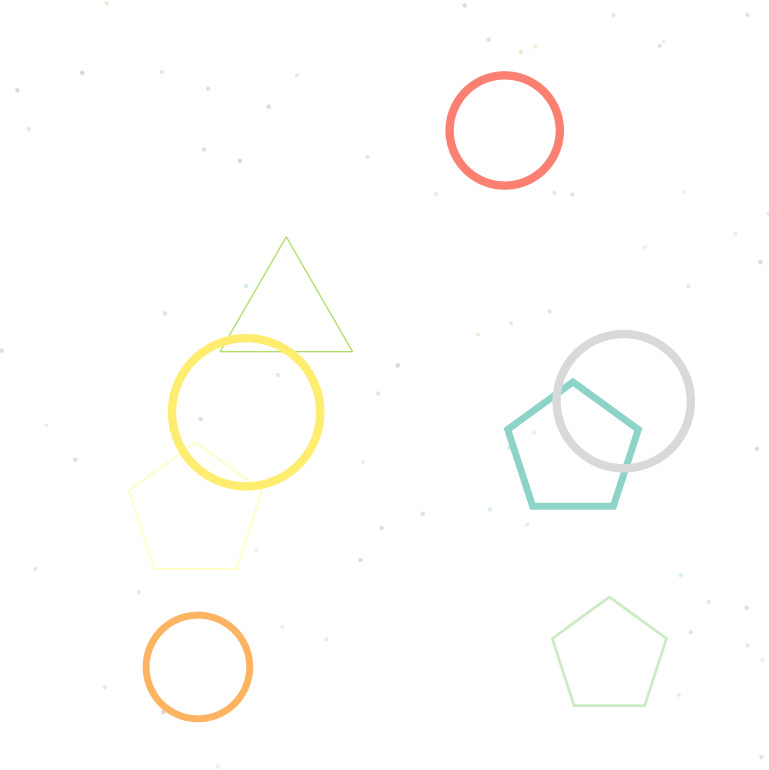[{"shape": "pentagon", "thickness": 2.5, "radius": 0.45, "center": [0.744, 0.415]}, {"shape": "pentagon", "thickness": 0.5, "radius": 0.45, "center": [0.254, 0.335]}, {"shape": "circle", "thickness": 3, "radius": 0.36, "center": [0.655, 0.831]}, {"shape": "circle", "thickness": 2.5, "radius": 0.34, "center": [0.257, 0.134]}, {"shape": "triangle", "thickness": 0.5, "radius": 0.5, "center": [0.372, 0.593]}, {"shape": "circle", "thickness": 3, "radius": 0.44, "center": [0.81, 0.479]}, {"shape": "pentagon", "thickness": 1, "radius": 0.39, "center": [0.791, 0.147]}, {"shape": "circle", "thickness": 3, "radius": 0.48, "center": [0.32, 0.465]}]